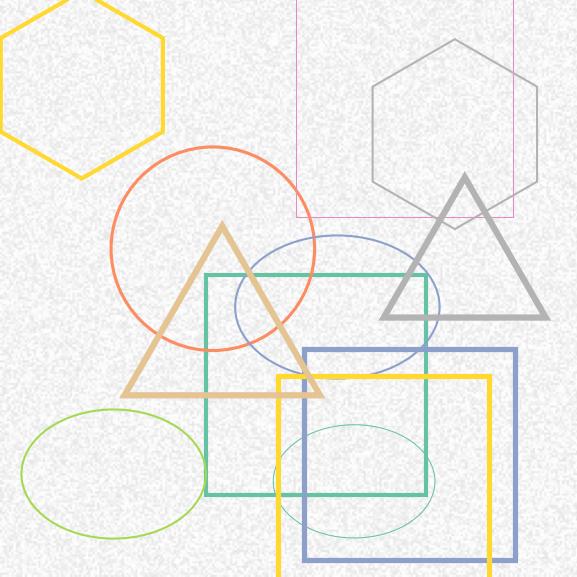[{"shape": "oval", "thickness": 0.5, "radius": 0.7, "center": [0.613, 0.166]}, {"shape": "square", "thickness": 2, "radius": 0.95, "center": [0.547, 0.333]}, {"shape": "circle", "thickness": 1.5, "radius": 0.88, "center": [0.369, 0.568]}, {"shape": "oval", "thickness": 1, "radius": 0.89, "center": [0.584, 0.468]}, {"shape": "square", "thickness": 2.5, "radius": 0.91, "center": [0.709, 0.212]}, {"shape": "square", "thickness": 0.5, "radius": 0.94, "center": [0.7, 0.812]}, {"shape": "oval", "thickness": 1, "radius": 0.8, "center": [0.197, 0.178]}, {"shape": "square", "thickness": 2.5, "radius": 0.91, "center": [0.663, 0.165]}, {"shape": "hexagon", "thickness": 2, "radius": 0.81, "center": [0.142, 0.852]}, {"shape": "triangle", "thickness": 3, "radius": 0.98, "center": [0.385, 0.412]}, {"shape": "triangle", "thickness": 3, "radius": 0.81, "center": [0.805, 0.53]}, {"shape": "hexagon", "thickness": 1, "radius": 0.82, "center": [0.788, 0.767]}]